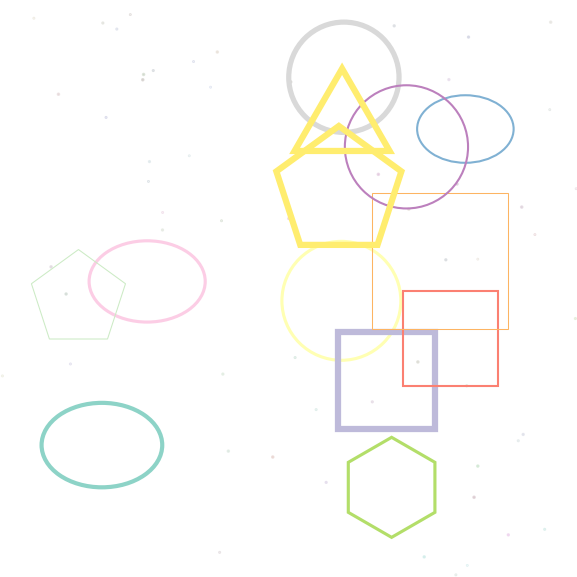[{"shape": "oval", "thickness": 2, "radius": 0.52, "center": [0.176, 0.228]}, {"shape": "circle", "thickness": 1.5, "radius": 0.51, "center": [0.591, 0.478]}, {"shape": "square", "thickness": 3, "radius": 0.42, "center": [0.669, 0.34]}, {"shape": "square", "thickness": 1, "radius": 0.41, "center": [0.78, 0.412]}, {"shape": "oval", "thickness": 1, "radius": 0.42, "center": [0.806, 0.776]}, {"shape": "square", "thickness": 0.5, "radius": 0.59, "center": [0.762, 0.547]}, {"shape": "hexagon", "thickness": 1.5, "radius": 0.43, "center": [0.678, 0.155]}, {"shape": "oval", "thickness": 1.5, "radius": 0.5, "center": [0.255, 0.512]}, {"shape": "circle", "thickness": 2.5, "radius": 0.48, "center": [0.595, 0.865]}, {"shape": "circle", "thickness": 1, "radius": 0.53, "center": [0.704, 0.745]}, {"shape": "pentagon", "thickness": 0.5, "radius": 0.43, "center": [0.136, 0.481]}, {"shape": "pentagon", "thickness": 3, "radius": 0.57, "center": [0.587, 0.667]}, {"shape": "triangle", "thickness": 3, "radius": 0.47, "center": [0.592, 0.785]}]